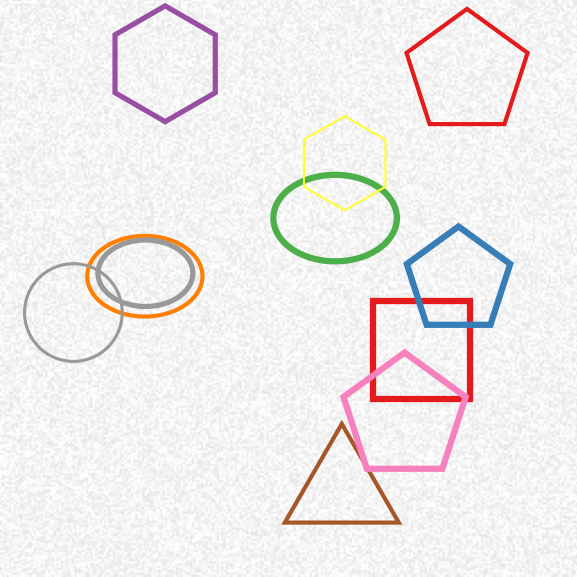[{"shape": "square", "thickness": 3, "radius": 0.42, "center": [0.729, 0.393]}, {"shape": "pentagon", "thickness": 2, "radius": 0.55, "center": [0.809, 0.873]}, {"shape": "pentagon", "thickness": 3, "radius": 0.47, "center": [0.794, 0.513]}, {"shape": "oval", "thickness": 3, "radius": 0.53, "center": [0.58, 0.622]}, {"shape": "hexagon", "thickness": 2.5, "radius": 0.5, "center": [0.286, 0.889]}, {"shape": "oval", "thickness": 2, "radius": 0.5, "center": [0.251, 0.521]}, {"shape": "hexagon", "thickness": 1, "radius": 0.41, "center": [0.597, 0.717]}, {"shape": "triangle", "thickness": 2, "radius": 0.57, "center": [0.592, 0.151]}, {"shape": "pentagon", "thickness": 3, "radius": 0.56, "center": [0.701, 0.277]}, {"shape": "oval", "thickness": 2.5, "radius": 0.41, "center": [0.252, 0.526]}, {"shape": "circle", "thickness": 1.5, "radius": 0.42, "center": [0.127, 0.458]}]